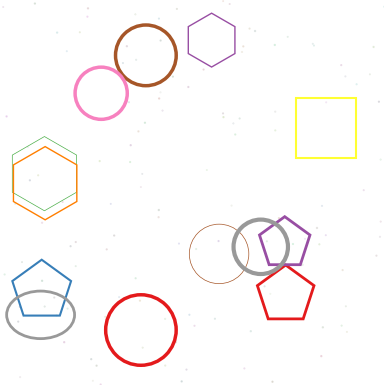[{"shape": "circle", "thickness": 2.5, "radius": 0.46, "center": [0.366, 0.143]}, {"shape": "pentagon", "thickness": 2, "radius": 0.39, "center": [0.742, 0.234]}, {"shape": "pentagon", "thickness": 1.5, "radius": 0.4, "center": [0.108, 0.245]}, {"shape": "hexagon", "thickness": 0.5, "radius": 0.48, "center": [0.115, 0.549]}, {"shape": "hexagon", "thickness": 1, "radius": 0.35, "center": [0.55, 0.896]}, {"shape": "pentagon", "thickness": 2, "radius": 0.34, "center": [0.74, 0.368]}, {"shape": "hexagon", "thickness": 1, "radius": 0.48, "center": [0.117, 0.524]}, {"shape": "square", "thickness": 1.5, "radius": 0.39, "center": [0.847, 0.667]}, {"shape": "circle", "thickness": 0.5, "radius": 0.39, "center": [0.569, 0.34]}, {"shape": "circle", "thickness": 2.5, "radius": 0.39, "center": [0.379, 0.856]}, {"shape": "circle", "thickness": 2.5, "radius": 0.34, "center": [0.263, 0.758]}, {"shape": "oval", "thickness": 2, "radius": 0.44, "center": [0.105, 0.182]}, {"shape": "circle", "thickness": 3, "radius": 0.35, "center": [0.677, 0.359]}]